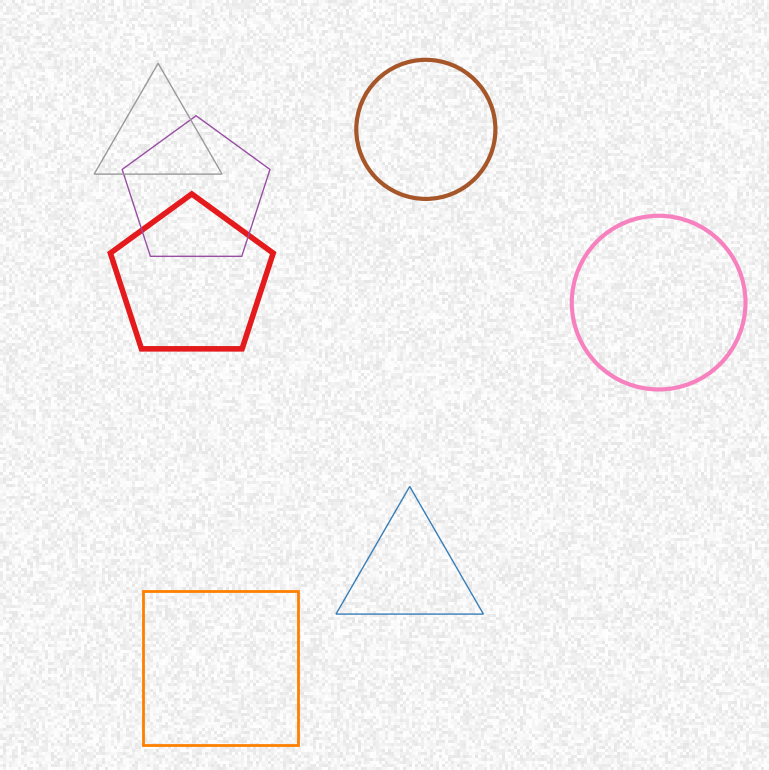[{"shape": "pentagon", "thickness": 2, "radius": 0.56, "center": [0.249, 0.637]}, {"shape": "triangle", "thickness": 0.5, "radius": 0.55, "center": [0.532, 0.258]}, {"shape": "pentagon", "thickness": 0.5, "radius": 0.5, "center": [0.255, 0.749]}, {"shape": "square", "thickness": 1, "radius": 0.5, "center": [0.286, 0.133]}, {"shape": "circle", "thickness": 1.5, "radius": 0.45, "center": [0.553, 0.832]}, {"shape": "circle", "thickness": 1.5, "radius": 0.56, "center": [0.855, 0.607]}, {"shape": "triangle", "thickness": 0.5, "radius": 0.48, "center": [0.205, 0.822]}]